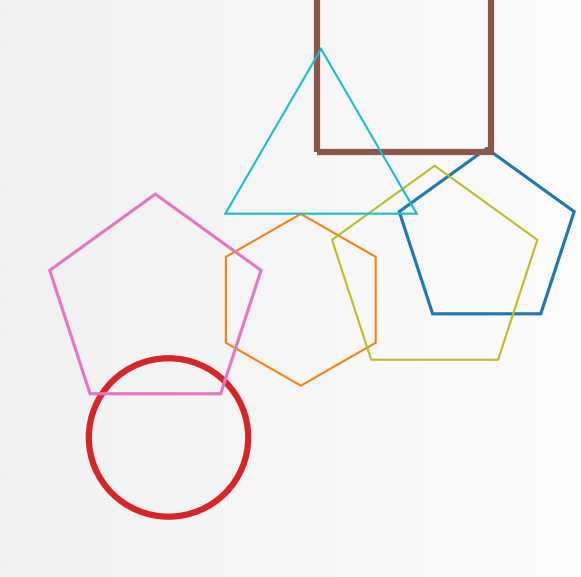[{"shape": "pentagon", "thickness": 1.5, "radius": 0.79, "center": [0.837, 0.584]}, {"shape": "hexagon", "thickness": 1, "radius": 0.74, "center": [0.518, 0.48]}, {"shape": "circle", "thickness": 3, "radius": 0.69, "center": [0.29, 0.242]}, {"shape": "square", "thickness": 3, "radius": 0.75, "center": [0.695, 0.886]}, {"shape": "pentagon", "thickness": 1.5, "radius": 0.96, "center": [0.267, 0.472]}, {"shape": "pentagon", "thickness": 1, "radius": 0.93, "center": [0.748, 0.526]}, {"shape": "triangle", "thickness": 1, "radius": 0.95, "center": [0.552, 0.724]}]